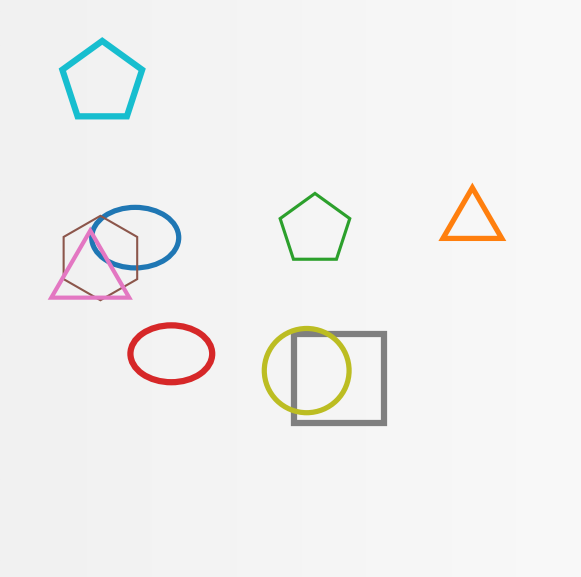[{"shape": "oval", "thickness": 2.5, "radius": 0.37, "center": [0.233, 0.588]}, {"shape": "triangle", "thickness": 2.5, "radius": 0.29, "center": [0.813, 0.616]}, {"shape": "pentagon", "thickness": 1.5, "radius": 0.31, "center": [0.542, 0.601]}, {"shape": "oval", "thickness": 3, "radius": 0.35, "center": [0.295, 0.387]}, {"shape": "hexagon", "thickness": 1, "radius": 0.37, "center": [0.173, 0.552]}, {"shape": "triangle", "thickness": 2, "radius": 0.39, "center": [0.155, 0.522]}, {"shape": "square", "thickness": 3, "radius": 0.39, "center": [0.583, 0.343]}, {"shape": "circle", "thickness": 2.5, "radius": 0.36, "center": [0.528, 0.357]}, {"shape": "pentagon", "thickness": 3, "radius": 0.36, "center": [0.176, 0.856]}]